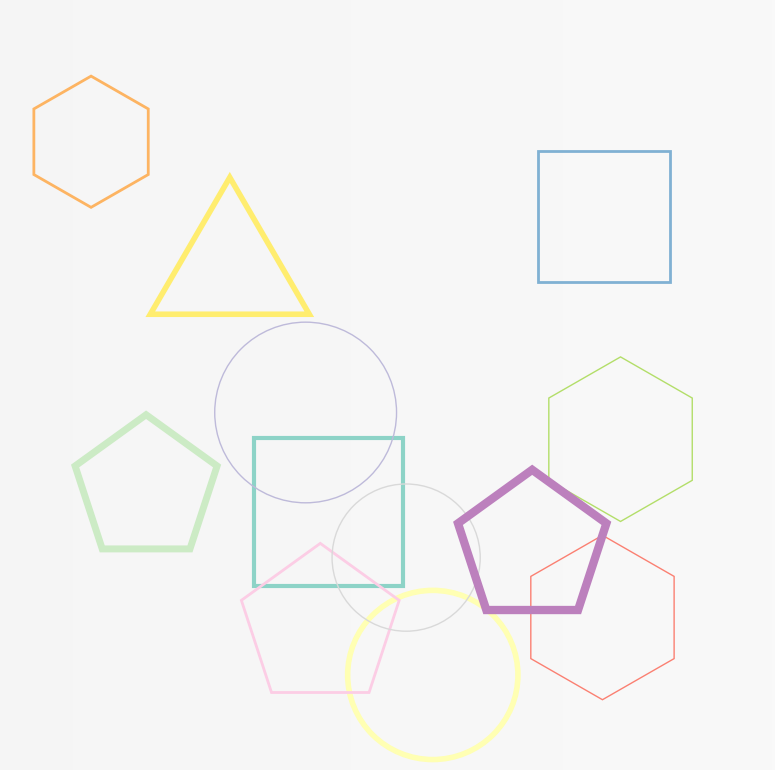[{"shape": "square", "thickness": 1.5, "radius": 0.48, "center": [0.424, 0.335]}, {"shape": "circle", "thickness": 2, "radius": 0.55, "center": [0.558, 0.123]}, {"shape": "circle", "thickness": 0.5, "radius": 0.59, "center": [0.394, 0.464]}, {"shape": "hexagon", "thickness": 0.5, "radius": 0.53, "center": [0.777, 0.198]}, {"shape": "square", "thickness": 1, "radius": 0.42, "center": [0.779, 0.718]}, {"shape": "hexagon", "thickness": 1, "radius": 0.43, "center": [0.117, 0.816]}, {"shape": "hexagon", "thickness": 0.5, "radius": 0.53, "center": [0.801, 0.43]}, {"shape": "pentagon", "thickness": 1, "radius": 0.54, "center": [0.413, 0.187]}, {"shape": "circle", "thickness": 0.5, "radius": 0.48, "center": [0.524, 0.276]}, {"shape": "pentagon", "thickness": 3, "radius": 0.5, "center": [0.687, 0.289]}, {"shape": "pentagon", "thickness": 2.5, "radius": 0.48, "center": [0.189, 0.365]}, {"shape": "triangle", "thickness": 2, "radius": 0.59, "center": [0.297, 0.651]}]